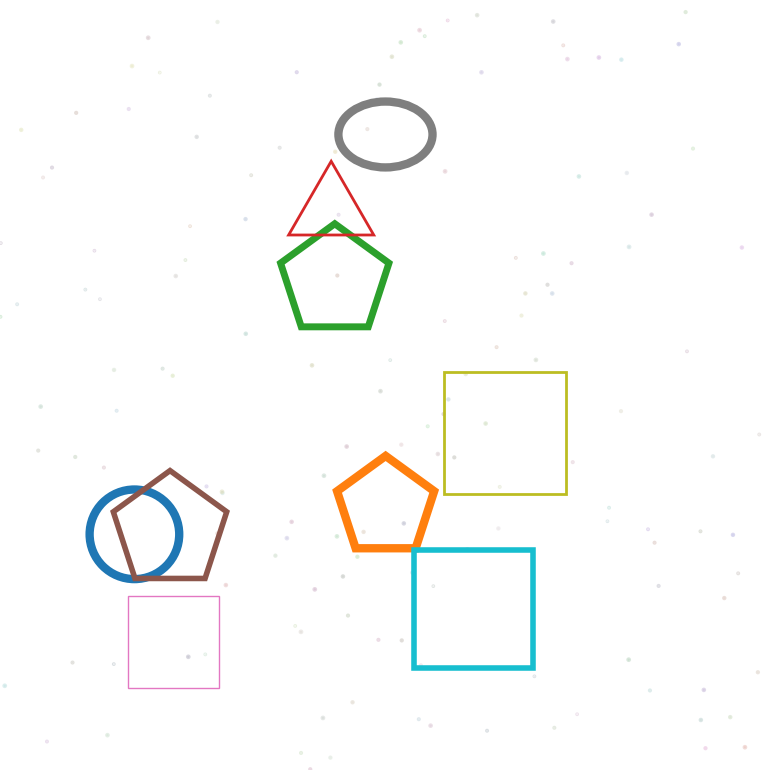[{"shape": "circle", "thickness": 3, "radius": 0.29, "center": [0.175, 0.306]}, {"shape": "pentagon", "thickness": 3, "radius": 0.33, "center": [0.501, 0.342]}, {"shape": "pentagon", "thickness": 2.5, "radius": 0.37, "center": [0.435, 0.635]}, {"shape": "triangle", "thickness": 1, "radius": 0.32, "center": [0.43, 0.727]}, {"shape": "pentagon", "thickness": 2, "radius": 0.39, "center": [0.221, 0.311]}, {"shape": "square", "thickness": 0.5, "radius": 0.3, "center": [0.226, 0.166]}, {"shape": "oval", "thickness": 3, "radius": 0.31, "center": [0.501, 0.825]}, {"shape": "square", "thickness": 1, "radius": 0.4, "center": [0.655, 0.438]}, {"shape": "square", "thickness": 2, "radius": 0.38, "center": [0.615, 0.209]}]